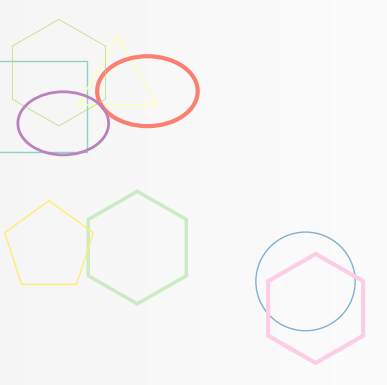[{"shape": "square", "thickness": 1, "radius": 0.59, "center": [0.107, 0.724]}, {"shape": "triangle", "thickness": 1, "radius": 0.59, "center": [0.303, 0.787]}, {"shape": "oval", "thickness": 3, "radius": 0.65, "center": [0.38, 0.763]}, {"shape": "circle", "thickness": 1, "radius": 0.64, "center": [0.788, 0.269]}, {"shape": "hexagon", "thickness": 0.5, "radius": 0.69, "center": [0.152, 0.811]}, {"shape": "hexagon", "thickness": 3, "radius": 0.71, "center": [0.815, 0.199]}, {"shape": "oval", "thickness": 2, "radius": 0.59, "center": [0.163, 0.68]}, {"shape": "hexagon", "thickness": 2.5, "radius": 0.73, "center": [0.354, 0.357]}, {"shape": "pentagon", "thickness": 1, "radius": 0.6, "center": [0.126, 0.359]}]